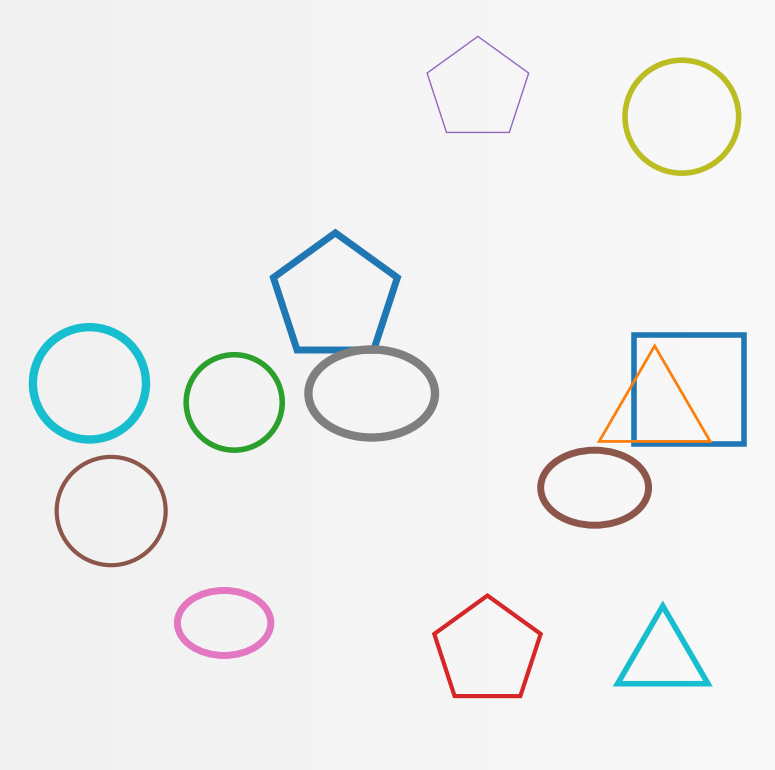[{"shape": "pentagon", "thickness": 2.5, "radius": 0.42, "center": [0.433, 0.613]}, {"shape": "square", "thickness": 2, "radius": 0.35, "center": [0.889, 0.494]}, {"shape": "triangle", "thickness": 1, "radius": 0.41, "center": [0.845, 0.468]}, {"shape": "circle", "thickness": 2, "radius": 0.31, "center": [0.302, 0.477]}, {"shape": "pentagon", "thickness": 1.5, "radius": 0.36, "center": [0.629, 0.154]}, {"shape": "pentagon", "thickness": 0.5, "radius": 0.34, "center": [0.617, 0.884]}, {"shape": "oval", "thickness": 2.5, "radius": 0.35, "center": [0.767, 0.367]}, {"shape": "circle", "thickness": 1.5, "radius": 0.35, "center": [0.143, 0.336]}, {"shape": "oval", "thickness": 2.5, "radius": 0.3, "center": [0.289, 0.191]}, {"shape": "oval", "thickness": 3, "radius": 0.41, "center": [0.48, 0.489]}, {"shape": "circle", "thickness": 2, "radius": 0.37, "center": [0.88, 0.848]}, {"shape": "circle", "thickness": 3, "radius": 0.36, "center": [0.115, 0.502]}, {"shape": "triangle", "thickness": 2, "radius": 0.34, "center": [0.855, 0.146]}]